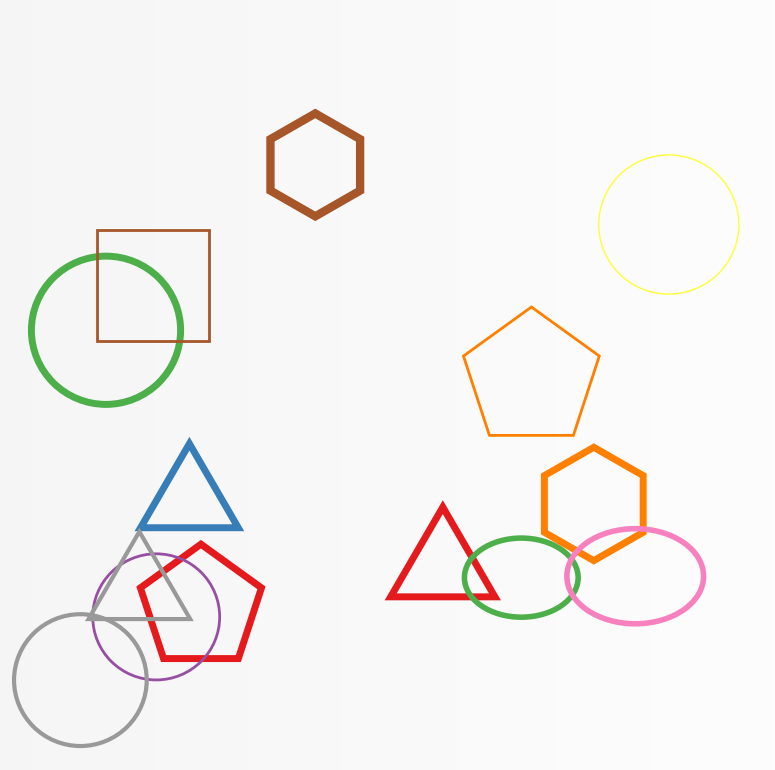[{"shape": "triangle", "thickness": 2.5, "radius": 0.39, "center": [0.571, 0.264]}, {"shape": "pentagon", "thickness": 2.5, "radius": 0.41, "center": [0.259, 0.211]}, {"shape": "triangle", "thickness": 2.5, "radius": 0.36, "center": [0.244, 0.351]}, {"shape": "circle", "thickness": 2.5, "radius": 0.48, "center": [0.137, 0.571]}, {"shape": "oval", "thickness": 2, "radius": 0.37, "center": [0.673, 0.25]}, {"shape": "circle", "thickness": 1, "radius": 0.41, "center": [0.202, 0.199]}, {"shape": "hexagon", "thickness": 2.5, "radius": 0.37, "center": [0.766, 0.346]}, {"shape": "pentagon", "thickness": 1, "radius": 0.46, "center": [0.686, 0.509]}, {"shape": "circle", "thickness": 0.5, "radius": 0.45, "center": [0.863, 0.708]}, {"shape": "hexagon", "thickness": 3, "radius": 0.33, "center": [0.407, 0.786]}, {"shape": "square", "thickness": 1, "radius": 0.36, "center": [0.197, 0.63]}, {"shape": "oval", "thickness": 2, "radius": 0.44, "center": [0.82, 0.252]}, {"shape": "circle", "thickness": 1.5, "radius": 0.43, "center": [0.104, 0.117]}, {"shape": "triangle", "thickness": 1.5, "radius": 0.38, "center": [0.18, 0.234]}]